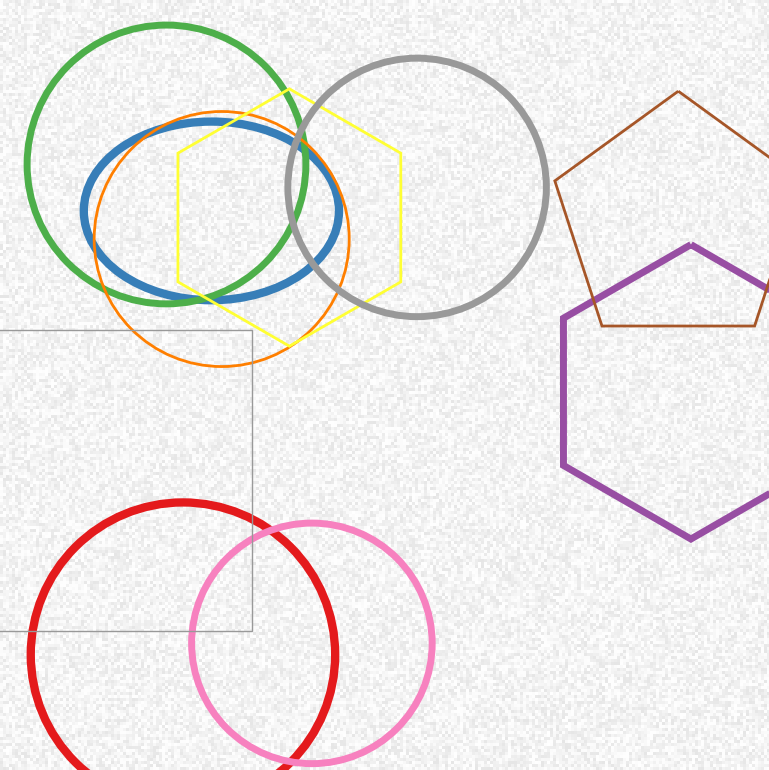[{"shape": "circle", "thickness": 3, "radius": 0.99, "center": [0.238, 0.15]}, {"shape": "oval", "thickness": 3, "radius": 0.83, "center": [0.275, 0.726]}, {"shape": "circle", "thickness": 2.5, "radius": 0.91, "center": [0.216, 0.786]}, {"shape": "hexagon", "thickness": 2.5, "radius": 0.96, "center": [0.897, 0.491]}, {"shape": "circle", "thickness": 1, "radius": 0.83, "center": [0.288, 0.69]}, {"shape": "hexagon", "thickness": 1, "radius": 0.84, "center": [0.376, 0.718]}, {"shape": "pentagon", "thickness": 1, "radius": 0.84, "center": [0.881, 0.713]}, {"shape": "circle", "thickness": 2.5, "radius": 0.78, "center": [0.405, 0.164]}, {"shape": "circle", "thickness": 2.5, "radius": 0.84, "center": [0.542, 0.757]}, {"shape": "square", "thickness": 0.5, "radius": 0.98, "center": [0.132, 0.376]}]